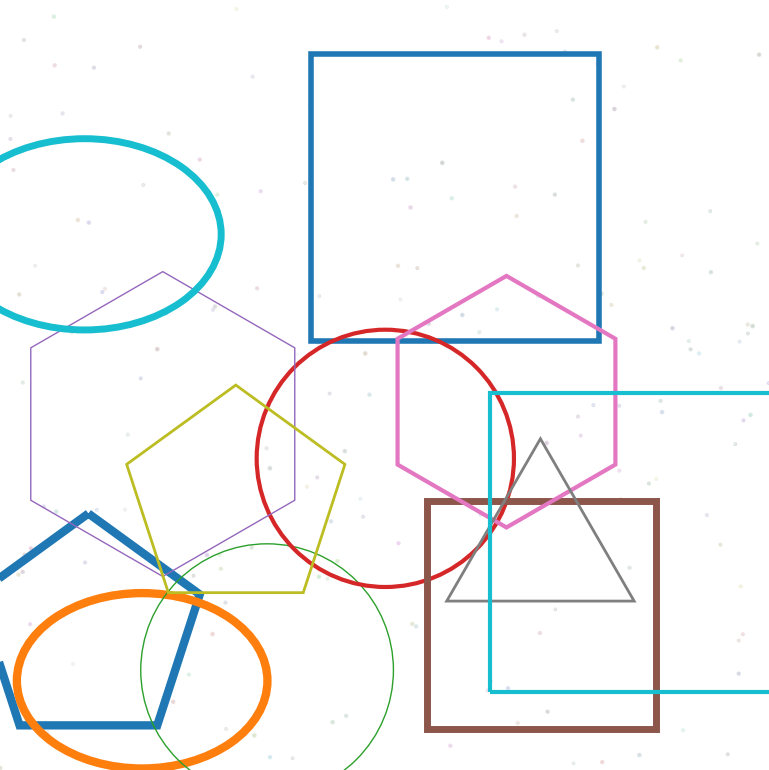[{"shape": "pentagon", "thickness": 3, "radius": 0.76, "center": [0.115, 0.181]}, {"shape": "square", "thickness": 2, "radius": 0.93, "center": [0.591, 0.743]}, {"shape": "oval", "thickness": 3, "radius": 0.81, "center": [0.185, 0.116]}, {"shape": "circle", "thickness": 0.5, "radius": 0.82, "center": [0.347, 0.13]}, {"shape": "circle", "thickness": 1.5, "radius": 0.84, "center": [0.5, 0.405]}, {"shape": "hexagon", "thickness": 0.5, "radius": 0.99, "center": [0.211, 0.449]}, {"shape": "square", "thickness": 2.5, "radius": 0.74, "center": [0.703, 0.201]}, {"shape": "hexagon", "thickness": 1.5, "radius": 0.82, "center": [0.658, 0.478]}, {"shape": "triangle", "thickness": 1, "radius": 0.7, "center": [0.702, 0.29]}, {"shape": "pentagon", "thickness": 1, "radius": 0.75, "center": [0.306, 0.351]}, {"shape": "square", "thickness": 1.5, "radius": 0.97, "center": [0.83, 0.295]}, {"shape": "oval", "thickness": 2.5, "radius": 0.89, "center": [0.11, 0.696]}]